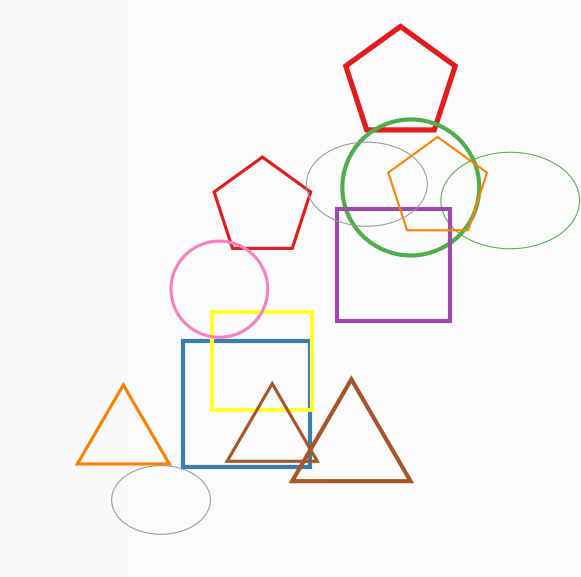[{"shape": "pentagon", "thickness": 2.5, "radius": 0.5, "center": [0.689, 0.854]}, {"shape": "pentagon", "thickness": 1.5, "radius": 0.44, "center": [0.451, 0.64]}, {"shape": "square", "thickness": 2, "radius": 0.55, "center": [0.424, 0.299]}, {"shape": "oval", "thickness": 0.5, "radius": 0.6, "center": [0.878, 0.652]}, {"shape": "circle", "thickness": 2, "radius": 0.59, "center": [0.707, 0.675]}, {"shape": "square", "thickness": 2, "radius": 0.49, "center": [0.677, 0.541]}, {"shape": "pentagon", "thickness": 1, "radius": 0.45, "center": [0.753, 0.673]}, {"shape": "triangle", "thickness": 1.5, "radius": 0.46, "center": [0.212, 0.241]}, {"shape": "square", "thickness": 2, "radius": 0.43, "center": [0.451, 0.374]}, {"shape": "triangle", "thickness": 1.5, "radius": 0.45, "center": [0.468, 0.245]}, {"shape": "triangle", "thickness": 2, "radius": 0.59, "center": [0.605, 0.225]}, {"shape": "circle", "thickness": 1.5, "radius": 0.42, "center": [0.377, 0.498]}, {"shape": "oval", "thickness": 0.5, "radius": 0.42, "center": [0.277, 0.133]}, {"shape": "oval", "thickness": 0.5, "radius": 0.52, "center": [0.631, 0.68]}]